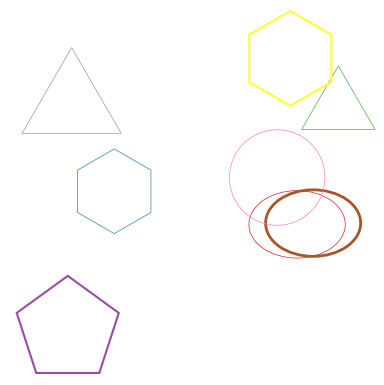[{"shape": "oval", "thickness": 0.5, "radius": 0.63, "center": [0.772, 0.417]}, {"shape": "hexagon", "thickness": 0.5, "radius": 0.55, "center": [0.297, 0.503]}, {"shape": "triangle", "thickness": 0.5, "radius": 0.55, "center": [0.879, 0.719]}, {"shape": "pentagon", "thickness": 1.5, "radius": 0.7, "center": [0.176, 0.144]}, {"shape": "hexagon", "thickness": 1.5, "radius": 0.62, "center": [0.754, 0.848]}, {"shape": "oval", "thickness": 2, "radius": 0.62, "center": [0.813, 0.421]}, {"shape": "circle", "thickness": 0.5, "radius": 0.62, "center": [0.72, 0.539]}, {"shape": "triangle", "thickness": 0.5, "radius": 0.74, "center": [0.186, 0.728]}]